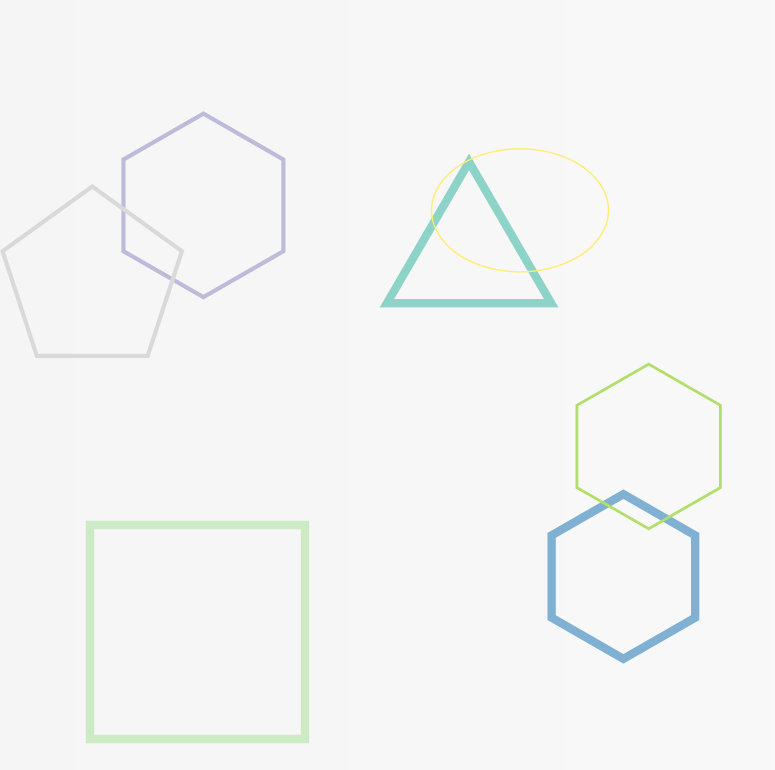[{"shape": "triangle", "thickness": 3, "radius": 0.61, "center": [0.605, 0.667]}, {"shape": "hexagon", "thickness": 1.5, "radius": 0.6, "center": [0.262, 0.733]}, {"shape": "hexagon", "thickness": 3, "radius": 0.53, "center": [0.804, 0.251]}, {"shape": "hexagon", "thickness": 1, "radius": 0.53, "center": [0.837, 0.42]}, {"shape": "pentagon", "thickness": 1.5, "radius": 0.61, "center": [0.119, 0.636]}, {"shape": "square", "thickness": 3, "radius": 0.69, "center": [0.254, 0.179]}, {"shape": "oval", "thickness": 0.5, "radius": 0.57, "center": [0.671, 0.727]}]